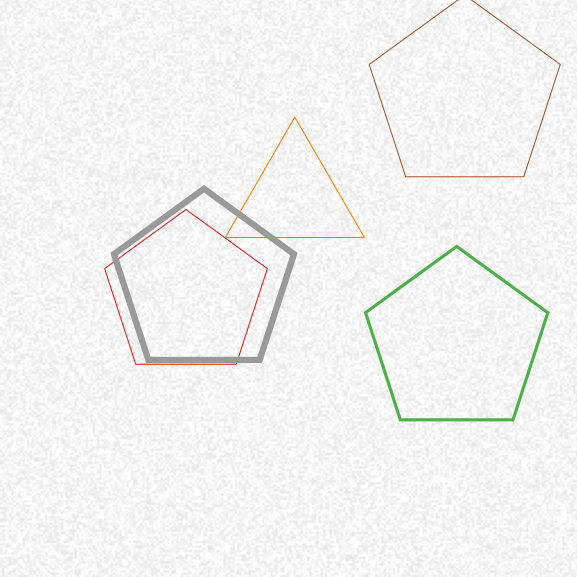[{"shape": "pentagon", "thickness": 0.5, "radius": 0.74, "center": [0.322, 0.488]}, {"shape": "pentagon", "thickness": 1.5, "radius": 0.83, "center": [0.791, 0.406]}, {"shape": "triangle", "thickness": 0.5, "radius": 0.7, "center": [0.511, 0.657]}, {"shape": "pentagon", "thickness": 0.5, "radius": 0.87, "center": [0.805, 0.834]}, {"shape": "pentagon", "thickness": 3, "radius": 0.82, "center": [0.353, 0.508]}]